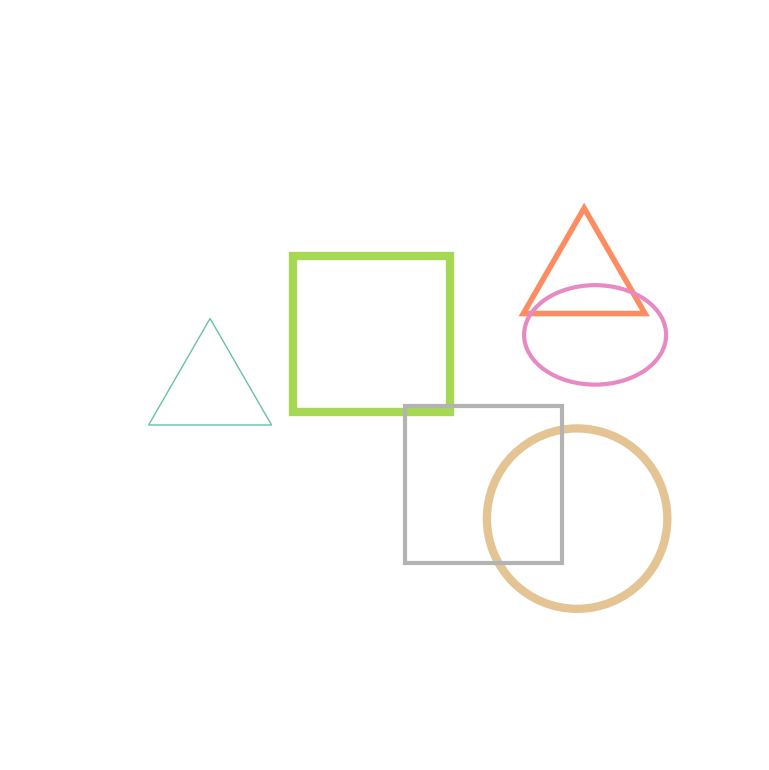[{"shape": "triangle", "thickness": 0.5, "radius": 0.46, "center": [0.273, 0.494]}, {"shape": "triangle", "thickness": 2, "radius": 0.46, "center": [0.759, 0.638]}, {"shape": "oval", "thickness": 1.5, "radius": 0.46, "center": [0.773, 0.565]}, {"shape": "square", "thickness": 3, "radius": 0.51, "center": [0.482, 0.566]}, {"shape": "circle", "thickness": 3, "radius": 0.59, "center": [0.749, 0.326]}, {"shape": "square", "thickness": 1.5, "radius": 0.51, "center": [0.628, 0.37]}]